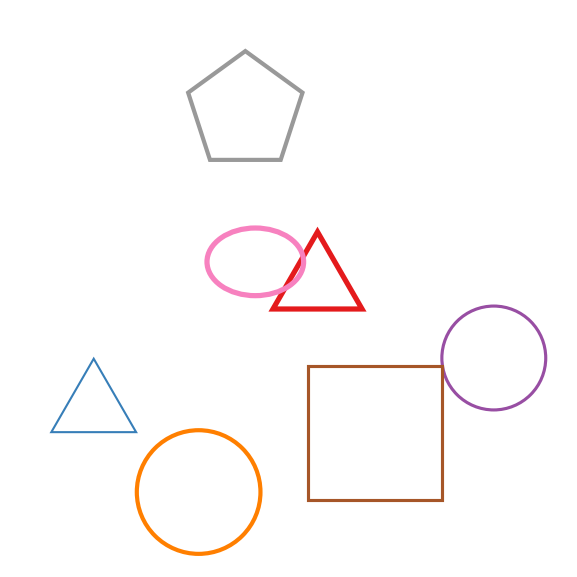[{"shape": "triangle", "thickness": 2.5, "radius": 0.45, "center": [0.55, 0.509]}, {"shape": "triangle", "thickness": 1, "radius": 0.42, "center": [0.162, 0.293]}, {"shape": "circle", "thickness": 1.5, "radius": 0.45, "center": [0.855, 0.379]}, {"shape": "circle", "thickness": 2, "radius": 0.54, "center": [0.344, 0.147]}, {"shape": "square", "thickness": 1.5, "radius": 0.58, "center": [0.649, 0.25]}, {"shape": "oval", "thickness": 2.5, "radius": 0.42, "center": [0.442, 0.546]}, {"shape": "pentagon", "thickness": 2, "radius": 0.52, "center": [0.425, 0.807]}]